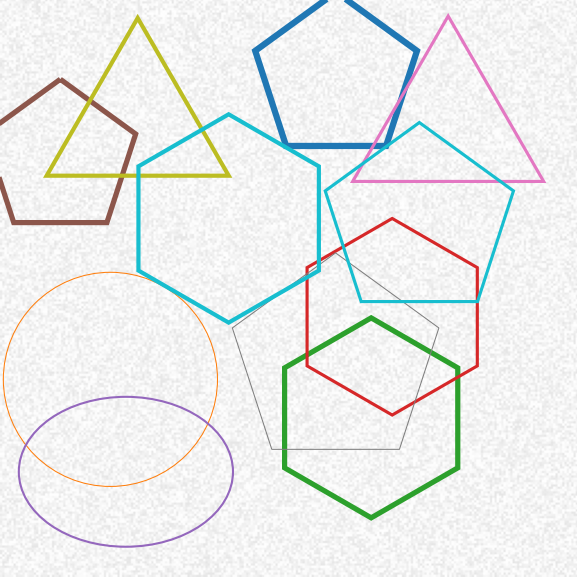[{"shape": "pentagon", "thickness": 3, "radius": 0.74, "center": [0.582, 0.866]}, {"shape": "circle", "thickness": 0.5, "radius": 0.93, "center": [0.191, 0.342]}, {"shape": "hexagon", "thickness": 2.5, "radius": 0.87, "center": [0.643, 0.276]}, {"shape": "hexagon", "thickness": 1.5, "radius": 0.85, "center": [0.679, 0.451]}, {"shape": "oval", "thickness": 1, "radius": 0.93, "center": [0.218, 0.182]}, {"shape": "pentagon", "thickness": 2.5, "radius": 0.69, "center": [0.104, 0.725]}, {"shape": "triangle", "thickness": 1.5, "radius": 0.95, "center": [0.776, 0.78]}, {"shape": "pentagon", "thickness": 0.5, "radius": 0.94, "center": [0.581, 0.373]}, {"shape": "triangle", "thickness": 2, "radius": 0.91, "center": [0.238, 0.786]}, {"shape": "hexagon", "thickness": 2, "radius": 0.9, "center": [0.396, 0.621]}, {"shape": "pentagon", "thickness": 1.5, "radius": 0.86, "center": [0.726, 0.616]}]